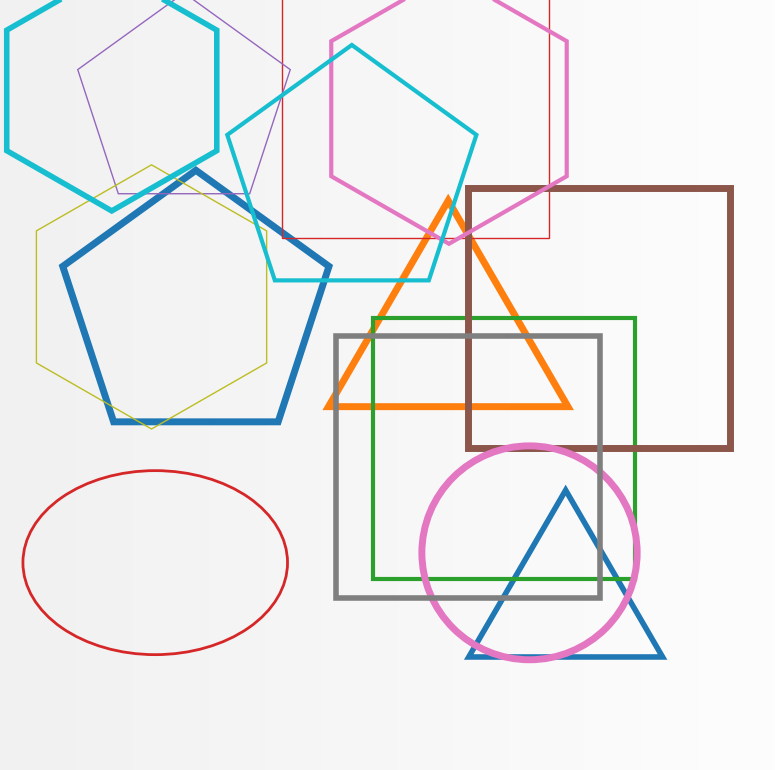[{"shape": "pentagon", "thickness": 2.5, "radius": 0.9, "center": [0.253, 0.598]}, {"shape": "triangle", "thickness": 2, "radius": 0.72, "center": [0.73, 0.219]}, {"shape": "triangle", "thickness": 2.5, "radius": 0.89, "center": [0.578, 0.561]}, {"shape": "square", "thickness": 1.5, "radius": 0.85, "center": [0.65, 0.417]}, {"shape": "oval", "thickness": 1, "radius": 0.85, "center": [0.2, 0.269]}, {"shape": "square", "thickness": 0.5, "radius": 0.86, "center": [0.536, 0.864]}, {"shape": "pentagon", "thickness": 0.5, "radius": 0.72, "center": [0.237, 0.865]}, {"shape": "square", "thickness": 2.5, "radius": 0.85, "center": [0.773, 0.587]}, {"shape": "circle", "thickness": 2.5, "radius": 0.69, "center": [0.683, 0.282]}, {"shape": "hexagon", "thickness": 1.5, "radius": 0.88, "center": [0.579, 0.859]}, {"shape": "square", "thickness": 2, "radius": 0.85, "center": [0.604, 0.394]}, {"shape": "hexagon", "thickness": 0.5, "radius": 0.86, "center": [0.196, 0.614]}, {"shape": "pentagon", "thickness": 1.5, "radius": 0.85, "center": [0.454, 0.773]}, {"shape": "hexagon", "thickness": 2, "radius": 0.78, "center": [0.144, 0.883]}]